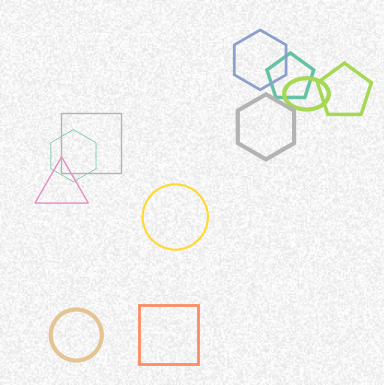[{"shape": "hexagon", "thickness": 0.5, "radius": 0.34, "center": [0.191, 0.596]}, {"shape": "pentagon", "thickness": 2.5, "radius": 0.32, "center": [0.754, 0.799]}, {"shape": "square", "thickness": 2, "radius": 0.38, "center": [0.438, 0.132]}, {"shape": "hexagon", "thickness": 2, "radius": 0.39, "center": [0.676, 0.845]}, {"shape": "triangle", "thickness": 1, "radius": 0.4, "center": [0.16, 0.513]}, {"shape": "pentagon", "thickness": 2.5, "radius": 0.37, "center": [0.895, 0.762]}, {"shape": "oval", "thickness": 3, "radius": 0.29, "center": [0.796, 0.756]}, {"shape": "circle", "thickness": 1.5, "radius": 0.42, "center": [0.455, 0.436]}, {"shape": "circle", "thickness": 3, "radius": 0.33, "center": [0.198, 0.13]}, {"shape": "square", "thickness": 1, "radius": 0.39, "center": [0.236, 0.629]}, {"shape": "hexagon", "thickness": 3, "radius": 0.42, "center": [0.691, 0.67]}]